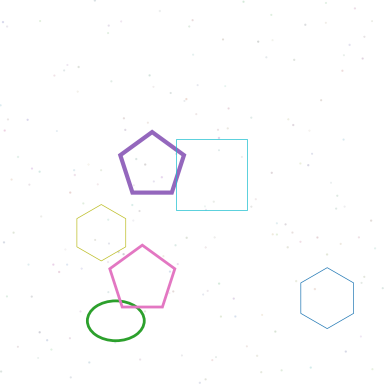[{"shape": "hexagon", "thickness": 0.5, "radius": 0.4, "center": [0.85, 0.226]}, {"shape": "oval", "thickness": 2, "radius": 0.37, "center": [0.301, 0.167]}, {"shape": "pentagon", "thickness": 3, "radius": 0.43, "center": [0.395, 0.57]}, {"shape": "pentagon", "thickness": 2, "radius": 0.44, "center": [0.37, 0.274]}, {"shape": "hexagon", "thickness": 0.5, "radius": 0.37, "center": [0.263, 0.396]}, {"shape": "square", "thickness": 0.5, "radius": 0.46, "center": [0.548, 0.546]}]